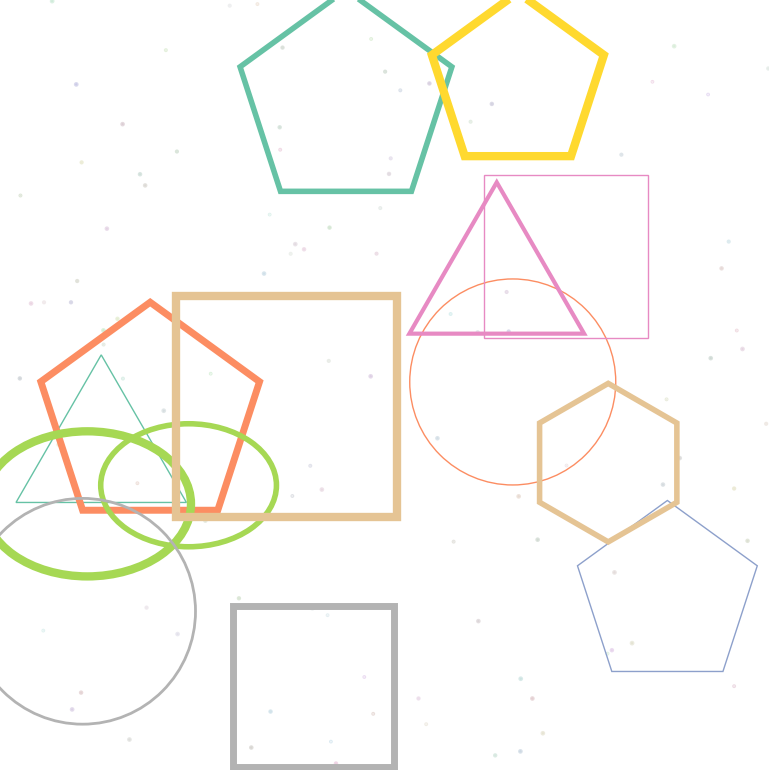[{"shape": "triangle", "thickness": 0.5, "radius": 0.64, "center": [0.131, 0.411]}, {"shape": "pentagon", "thickness": 2, "radius": 0.72, "center": [0.449, 0.868]}, {"shape": "pentagon", "thickness": 2.5, "radius": 0.75, "center": [0.195, 0.458]}, {"shape": "circle", "thickness": 0.5, "radius": 0.67, "center": [0.666, 0.504]}, {"shape": "pentagon", "thickness": 0.5, "radius": 0.61, "center": [0.867, 0.227]}, {"shape": "square", "thickness": 0.5, "radius": 0.53, "center": [0.735, 0.667]}, {"shape": "triangle", "thickness": 1.5, "radius": 0.66, "center": [0.645, 0.632]}, {"shape": "oval", "thickness": 3, "radius": 0.67, "center": [0.113, 0.346]}, {"shape": "oval", "thickness": 2, "radius": 0.57, "center": [0.245, 0.37]}, {"shape": "pentagon", "thickness": 3, "radius": 0.59, "center": [0.673, 0.892]}, {"shape": "hexagon", "thickness": 2, "radius": 0.51, "center": [0.79, 0.399]}, {"shape": "square", "thickness": 3, "radius": 0.72, "center": [0.372, 0.472]}, {"shape": "circle", "thickness": 1, "radius": 0.73, "center": [0.107, 0.206]}, {"shape": "square", "thickness": 2.5, "radius": 0.52, "center": [0.407, 0.108]}]